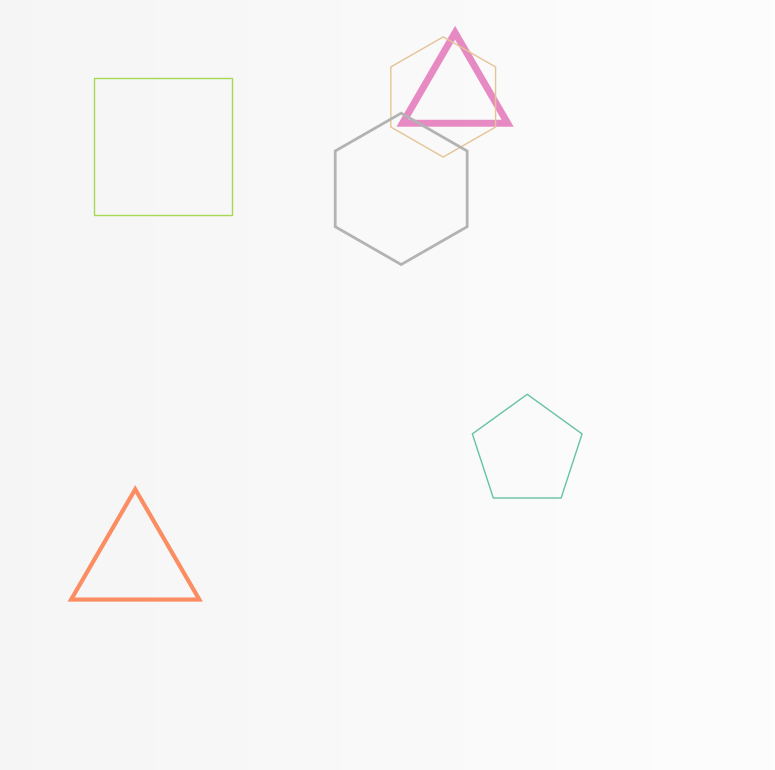[{"shape": "pentagon", "thickness": 0.5, "radius": 0.37, "center": [0.68, 0.413]}, {"shape": "triangle", "thickness": 1.5, "radius": 0.48, "center": [0.174, 0.269]}, {"shape": "triangle", "thickness": 2.5, "radius": 0.39, "center": [0.587, 0.879]}, {"shape": "square", "thickness": 0.5, "radius": 0.44, "center": [0.211, 0.81]}, {"shape": "hexagon", "thickness": 0.5, "radius": 0.39, "center": [0.572, 0.874]}, {"shape": "hexagon", "thickness": 1, "radius": 0.49, "center": [0.518, 0.755]}]